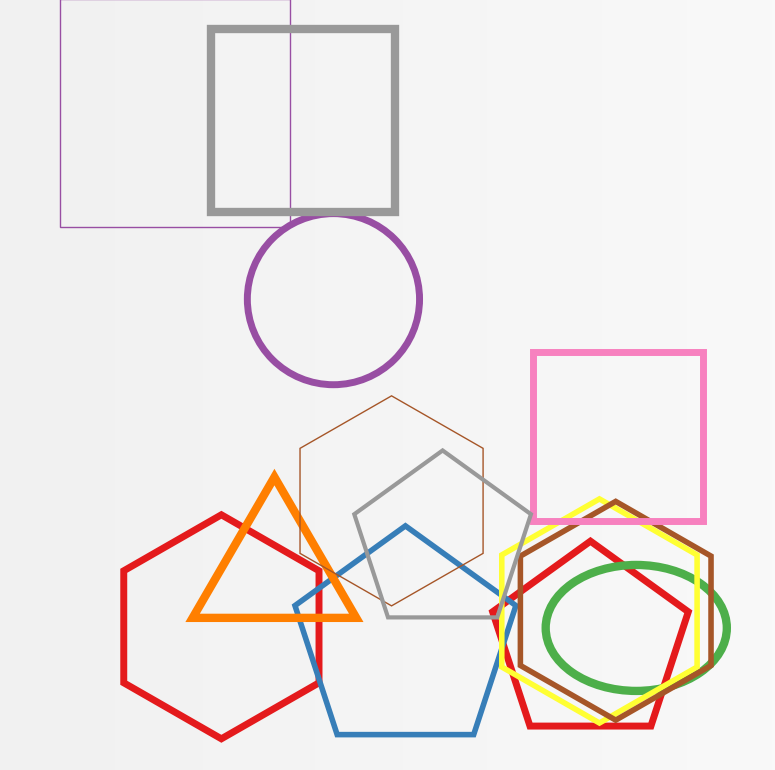[{"shape": "hexagon", "thickness": 2.5, "radius": 0.73, "center": [0.286, 0.186]}, {"shape": "pentagon", "thickness": 2.5, "radius": 0.66, "center": [0.762, 0.164]}, {"shape": "pentagon", "thickness": 2, "radius": 0.75, "center": [0.523, 0.167]}, {"shape": "oval", "thickness": 3, "radius": 0.58, "center": [0.821, 0.184]}, {"shape": "circle", "thickness": 2.5, "radius": 0.56, "center": [0.43, 0.611]}, {"shape": "square", "thickness": 0.5, "radius": 0.74, "center": [0.225, 0.853]}, {"shape": "triangle", "thickness": 3, "radius": 0.61, "center": [0.354, 0.259]}, {"shape": "hexagon", "thickness": 2, "radius": 0.73, "center": [0.773, 0.207]}, {"shape": "hexagon", "thickness": 2, "radius": 0.71, "center": [0.794, 0.207]}, {"shape": "hexagon", "thickness": 0.5, "radius": 0.68, "center": [0.505, 0.35]}, {"shape": "square", "thickness": 2.5, "radius": 0.55, "center": [0.797, 0.433]}, {"shape": "square", "thickness": 3, "radius": 0.59, "center": [0.391, 0.843]}, {"shape": "pentagon", "thickness": 1.5, "radius": 0.6, "center": [0.571, 0.295]}]